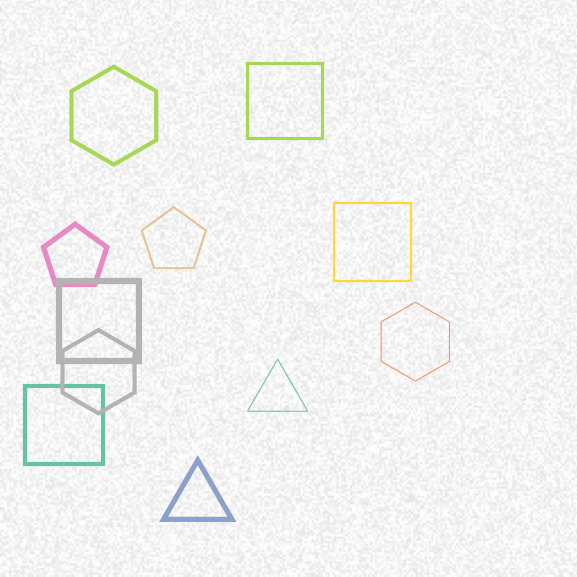[{"shape": "square", "thickness": 2, "radius": 0.34, "center": [0.111, 0.264]}, {"shape": "triangle", "thickness": 0.5, "radius": 0.3, "center": [0.481, 0.317]}, {"shape": "hexagon", "thickness": 0.5, "radius": 0.34, "center": [0.719, 0.408]}, {"shape": "triangle", "thickness": 2.5, "radius": 0.34, "center": [0.342, 0.134]}, {"shape": "pentagon", "thickness": 2.5, "radius": 0.29, "center": [0.13, 0.553]}, {"shape": "hexagon", "thickness": 2, "radius": 0.42, "center": [0.197, 0.799]}, {"shape": "square", "thickness": 1.5, "radius": 0.32, "center": [0.493, 0.825]}, {"shape": "square", "thickness": 1, "radius": 0.34, "center": [0.645, 0.58]}, {"shape": "pentagon", "thickness": 1, "radius": 0.29, "center": [0.301, 0.582]}, {"shape": "hexagon", "thickness": 2, "radius": 0.36, "center": [0.171, 0.355]}, {"shape": "square", "thickness": 3, "radius": 0.35, "center": [0.171, 0.444]}]